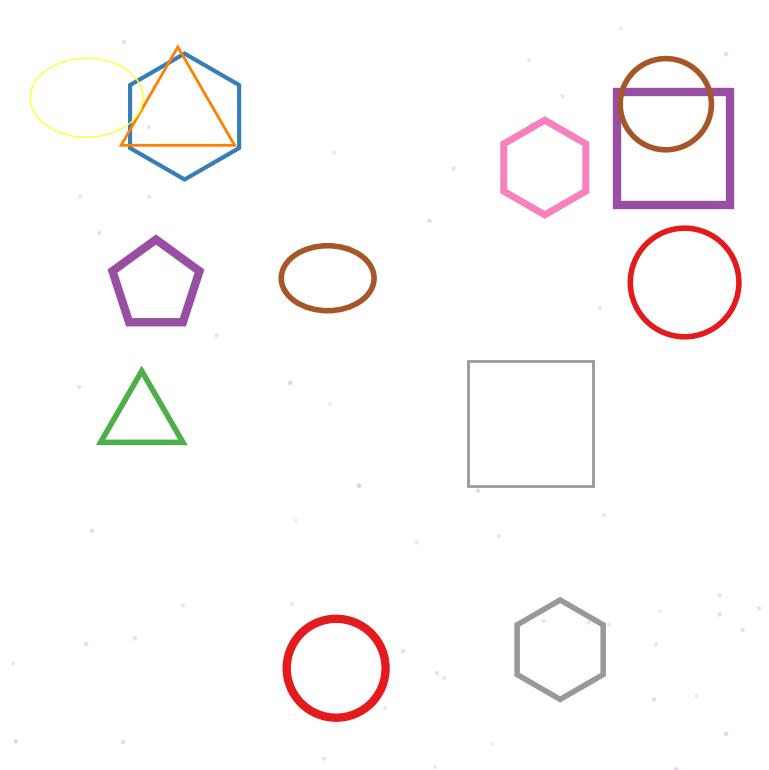[{"shape": "circle", "thickness": 2, "radius": 0.35, "center": [0.889, 0.633]}, {"shape": "circle", "thickness": 3, "radius": 0.32, "center": [0.437, 0.132]}, {"shape": "hexagon", "thickness": 1.5, "radius": 0.41, "center": [0.24, 0.849]}, {"shape": "triangle", "thickness": 2, "radius": 0.31, "center": [0.184, 0.456]}, {"shape": "square", "thickness": 3, "radius": 0.37, "center": [0.875, 0.807]}, {"shape": "pentagon", "thickness": 3, "radius": 0.3, "center": [0.203, 0.63]}, {"shape": "triangle", "thickness": 1, "radius": 0.43, "center": [0.231, 0.854]}, {"shape": "oval", "thickness": 0.5, "radius": 0.37, "center": [0.113, 0.873]}, {"shape": "oval", "thickness": 2, "radius": 0.3, "center": [0.426, 0.639]}, {"shape": "circle", "thickness": 2, "radius": 0.3, "center": [0.865, 0.865]}, {"shape": "hexagon", "thickness": 2.5, "radius": 0.31, "center": [0.707, 0.782]}, {"shape": "hexagon", "thickness": 2, "radius": 0.32, "center": [0.727, 0.156]}, {"shape": "square", "thickness": 1, "radius": 0.41, "center": [0.689, 0.45]}]